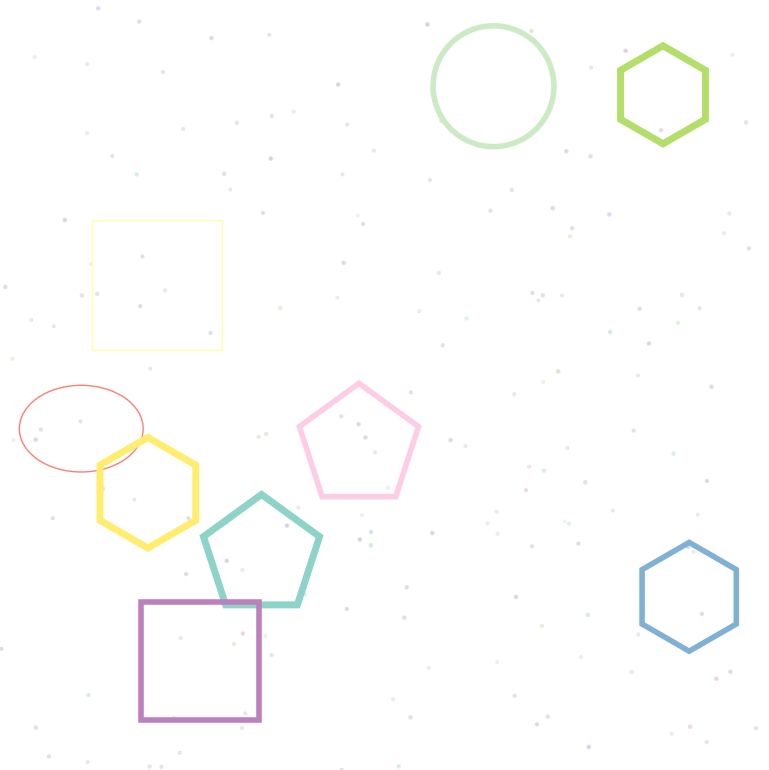[{"shape": "pentagon", "thickness": 2.5, "radius": 0.4, "center": [0.34, 0.279]}, {"shape": "square", "thickness": 0.5, "radius": 0.42, "center": [0.204, 0.63]}, {"shape": "oval", "thickness": 0.5, "radius": 0.4, "center": [0.106, 0.443]}, {"shape": "hexagon", "thickness": 2, "radius": 0.35, "center": [0.895, 0.225]}, {"shape": "hexagon", "thickness": 2.5, "radius": 0.32, "center": [0.861, 0.877]}, {"shape": "pentagon", "thickness": 2, "radius": 0.41, "center": [0.466, 0.421]}, {"shape": "square", "thickness": 2, "radius": 0.38, "center": [0.259, 0.141]}, {"shape": "circle", "thickness": 2, "radius": 0.39, "center": [0.641, 0.888]}, {"shape": "hexagon", "thickness": 2.5, "radius": 0.36, "center": [0.192, 0.36]}]